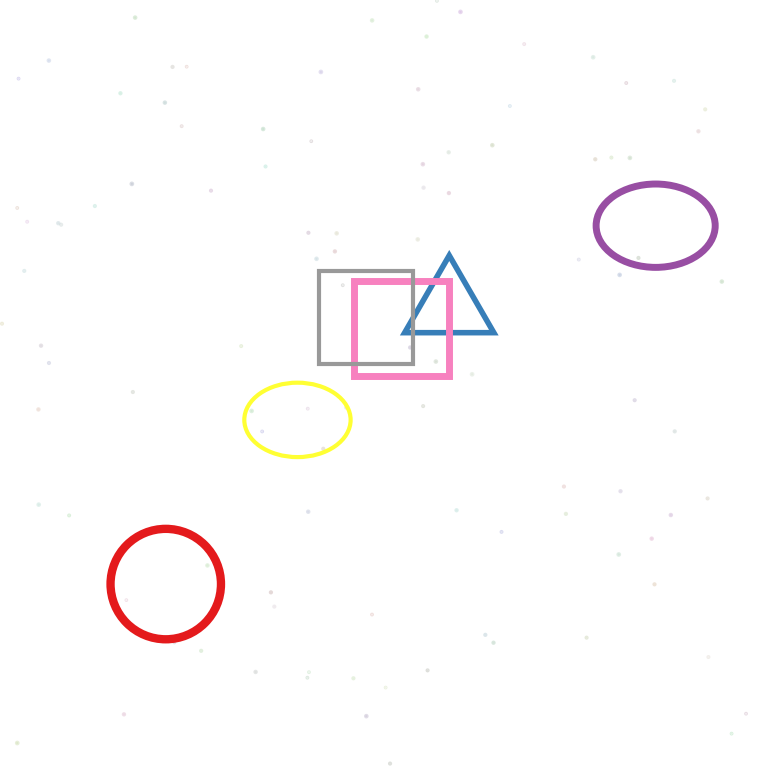[{"shape": "circle", "thickness": 3, "radius": 0.36, "center": [0.215, 0.241]}, {"shape": "triangle", "thickness": 2, "radius": 0.33, "center": [0.583, 0.601]}, {"shape": "oval", "thickness": 2.5, "radius": 0.39, "center": [0.852, 0.707]}, {"shape": "oval", "thickness": 1.5, "radius": 0.35, "center": [0.386, 0.455]}, {"shape": "square", "thickness": 2.5, "radius": 0.31, "center": [0.521, 0.573]}, {"shape": "square", "thickness": 1.5, "radius": 0.3, "center": [0.475, 0.588]}]